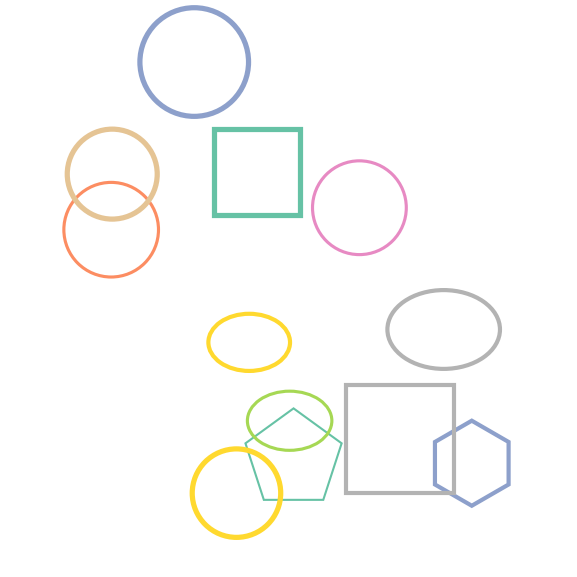[{"shape": "square", "thickness": 2.5, "radius": 0.37, "center": [0.445, 0.701]}, {"shape": "pentagon", "thickness": 1, "radius": 0.44, "center": [0.508, 0.204]}, {"shape": "circle", "thickness": 1.5, "radius": 0.41, "center": [0.193, 0.601]}, {"shape": "hexagon", "thickness": 2, "radius": 0.37, "center": [0.817, 0.197]}, {"shape": "circle", "thickness": 2.5, "radius": 0.47, "center": [0.336, 0.892]}, {"shape": "circle", "thickness": 1.5, "radius": 0.41, "center": [0.622, 0.639]}, {"shape": "oval", "thickness": 1.5, "radius": 0.37, "center": [0.502, 0.271]}, {"shape": "circle", "thickness": 2.5, "radius": 0.38, "center": [0.409, 0.145]}, {"shape": "oval", "thickness": 2, "radius": 0.35, "center": [0.432, 0.406]}, {"shape": "circle", "thickness": 2.5, "radius": 0.39, "center": [0.194, 0.698]}, {"shape": "oval", "thickness": 2, "radius": 0.49, "center": [0.768, 0.429]}, {"shape": "square", "thickness": 2, "radius": 0.47, "center": [0.692, 0.239]}]